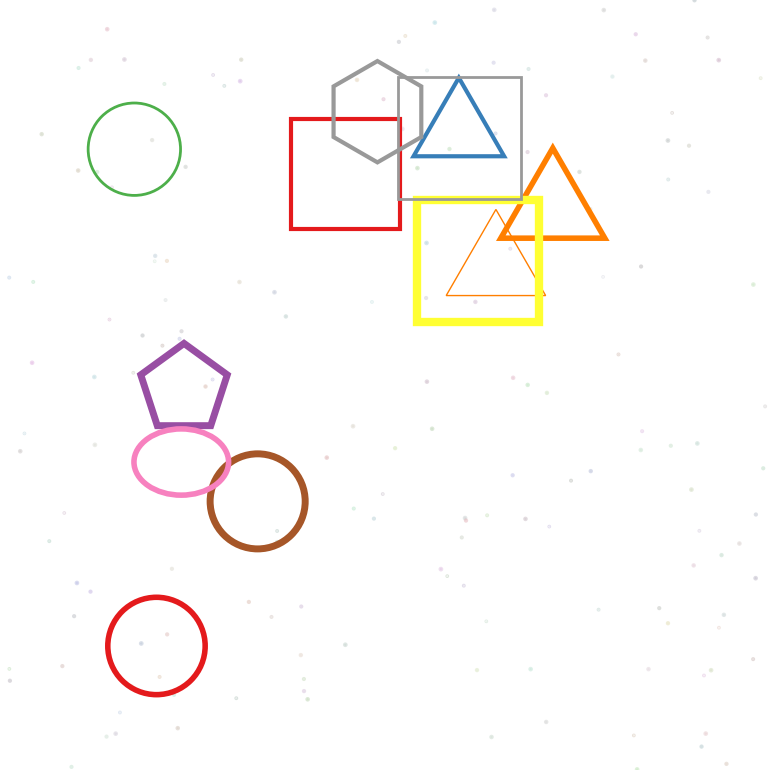[{"shape": "circle", "thickness": 2, "radius": 0.32, "center": [0.203, 0.161]}, {"shape": "square", "thickness": 1.5, "radius": 0.36, "center": [0.449, 0.774]}, {"shape": "triangle", "thickness": 1.5, "radius": 0.34, "center": [0.596, 0.831]}, {"shape": "circle", "thickness": 1, "radius": 0.3, "center": [0.174, 0.806]}, {"shape": "pentagon", "thickness": 2.5, "radius": 0.3, "center": [0.239, 0.495]}, {"shape": "triangle", "thickness": 2, "radius": 0.39, "center": [0.718, 0.73]}, {"shape": "triangle", "thickness": 0.5, "radius": 0.37, "center": [0.644, 0.653]}, {"shape": "square", "thickness": 3, "radius": 0.4, "center": [0.621, 0.662]}, {"shape": "circle", "thickness": 2.5, "radius": 0.31, "center": [0.335, 0.349]}, {"shape": "oval", "thickness": 2, "radius": 0.31, "center": [0.235, 0.4]}, {"shape": "hexagon", "thickness": 1.5, "radius": 0.33, "center": [0.49, 0.855]}, {"shape": "square", "thickness": 1, "radius": 0.4, "center": [0.596, 0.821]}]